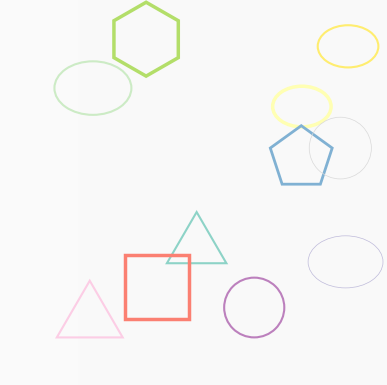[{"shape": "triangle", "thickness": 1.5, "radius": 0.44, "center": [0.507, 0.361]}, {"shape": "oval", "thickness": 2.5, "radius": 0.38, "center": [0.779, 0.723]}, {"shape": "oval", "thickness": 0.5, "radius": 0.48, "center": [0.892, 0.32]}, {"shape": "square", "thickness": 2.5, "radius": 0.41, "center": [0.405, 0.254]}, {"shape": "pentagon", "thickness": 2, "radius": 0.42, "center": [0.777, 0.59]}, {"shape": "hexagon", "thickness": 2.5, "radius": 0.48, "center": [0.377, 0.898]}, {"shape": "triangle", "thickness": 1.5, "radius": 0.49, "center": [0.232, 0.173]}, {"shape": "circle", "thickness": 0.5, "radius": 0.4, "center": [0.878, 0.615]}, {"shape": "circle", "thickness": 1.5, "radius": 0.39, "center": [0.656, 0.201]}, {"shape": "oval", "thickness": 1.5, "radius": 0.5, "center": [0.24, 0.771]}, {"shape": "oval", "thickness": 1.5, "radius": 0.39, "center": [0.898, 0.88]}]